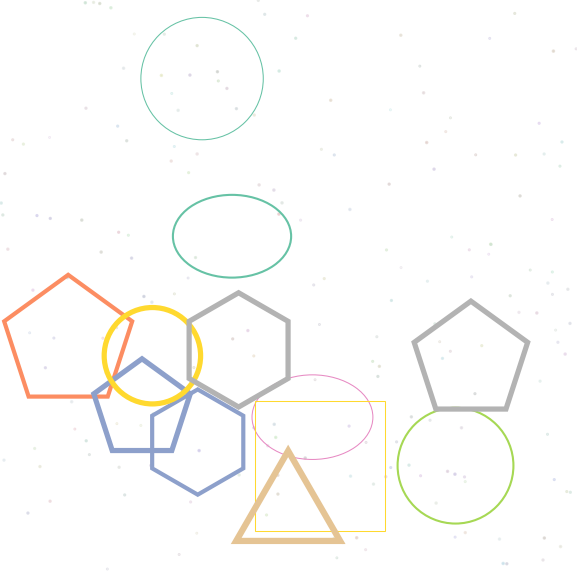[{"shape": "circle", "thickness": 0.5, "radius": 0.53, "center": [0.35, 0.863]}, {"shape": "oval", "thickness": 1, "radius": 0.51, "center": [0.402, 0.59]}, {"shape": "pentagon", "thickness": 2, "radius": 0.58, "center": [0.118, 0.407]}, {"shape": "hexagon", "thickness": 2, "radius": 0.46, "center": [0.342, 0.234]}, {"shape": "pentagon", "thickness": 2.5, "radius": 0.44, "center": [0.246, 0.29]}, {"shape": "oval", "thickness": 0.5, "radius": 0.52, "center": [0.541, 0.277]}, {"shape": "circle", "thickness": 1, "radius": 0.5, "center": [0.789, 0.193]}, {"shape": "square", "thickness": 0.5, "radius": 0.56, "center": [0.555, 0.193]}, {"shape": "circle", "thickness": 2.5, "radius": 0.42, "center": [0.264, 0.383]}, {"shape": "triangle", "thickness": 3, "radius": 0.52, "center": [0.499, 0.114]}, {"shape": "pentagon", "thickness": 2.5, "radius": 0.52, "center": [0.815, 0.374]}, {"shape": "hexagon", "thickness": 2.5, "radius": 0.49, "center": [0.413, 0.393]}]